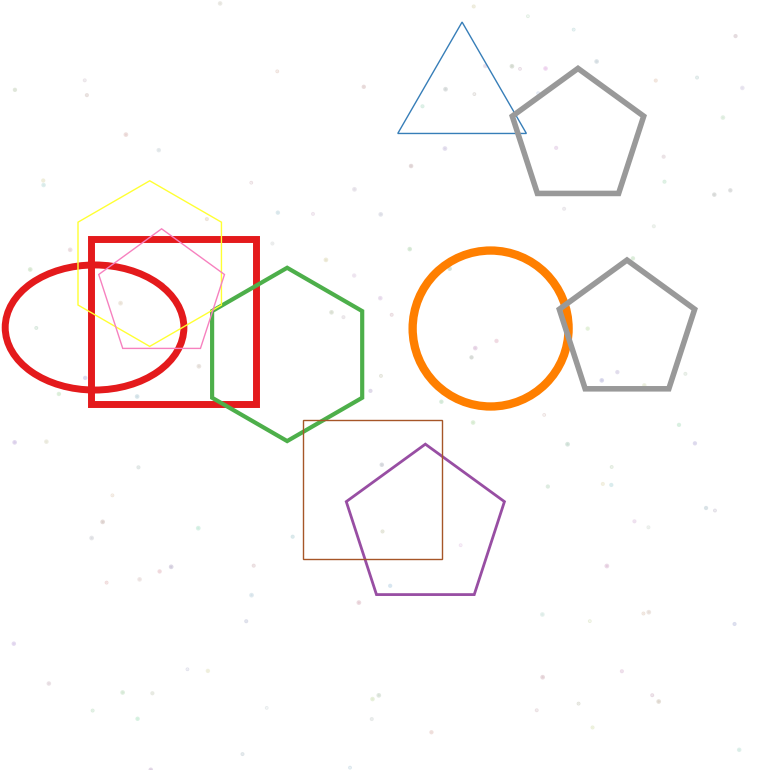[{"shape": "square", "thickness": 2.5, "radius": 0.54, "center": [0.225, 0.582]}, {"shape": "oval", "thickness": 2.5, "radius": 0.58, "center": [0.123, 0.575]}, {"shape": "triangle", "thickness": 0.5, "radius": 0.48, "center": [0.6, 0.875]}, {"shape": "hexagon", "thickness": 1.5, "radius": 0.56, "center": [0.373, 0.54]}, {"shape": "pentagon", "thickness": 1, "radius": 0.54, "center": [0.552, 0.315]}, {"shape": "circle", "thickness": 3, "radius": 0.51, "center": [0.637, 0.573]}, {"shape": "hexagon", "thickness": 0.5, "radius": 0.54, "center": [0.194, 0.658]}, {"shape": "square", "thickness": 0.5, "radius": 0.45, "center": [0.484, 0.365]}, {"shape": "pentagon", "thickness": 0.5, "radius": 0.43, "center": [0.21, 0.617]}, {"shape": "pentagon", "thickness": 2, "radius": 0.46, "center": [0.814, 0.57]}, {"shape": "pentagon", "thickness": 2, "radius": 0.45, "center": [0.751, 0.821]}]